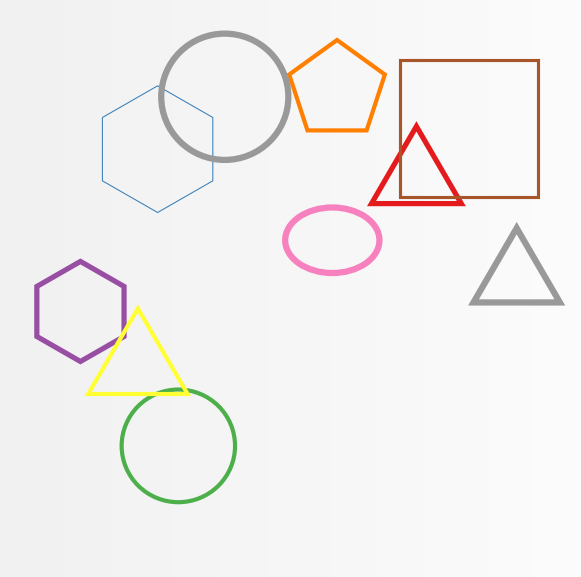[{"shape": "triangle", "thickness": 2.5, "radius": 0.45, "center": [0.716, 0.691]}, {"shape": "hexagon", "thickness": 0.5, "radius": 0.55, "center": [0.271, 0.741]}, {"shape": "circle", "thickness": 2, "radius": 0.49, "center": [0.307, 0.227]}, {"shape": "hexagon", "thickness": 2.5, "radius": 0.43, "center": [0.138, 0.46]}, {"shape": "pentagon", "thickness": 2, "radius": 0.43, "center": [0.58, 0.843]}, {"shape": "triangle", "thickness": 2, "radius": 0.49, "center": [0.237, 0.366]}, {"shape": "square", "thickness": 1.5, "radius": 0.59, "center": [0.807, 0.777]}, {"shape": "oval", "thickness": 3, "radius": 0.41, "center": [0.572, 0.583]}, {"shape": "triangle", "thickness": 3, "radius": 0.43, "center": [0.889, 0.518]}, {"shape": "circle", "thickness": 3, "radius": 0.55, "center": [0.387, 0.832]}]